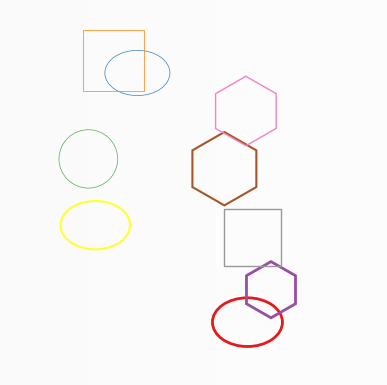[{"shape": "oval", "thickness": 2, "radius": 0.45, "center": [0.639, 0.163]}, {"shape": "oval", "thickness": 0.5, "radius": 0.42, "center": [0.355, 0.81]}, {"shape": "circle", "thickness": 0.5, "radius": 0.38, "center": [0.228, 0.587]}, {"shape": "hexagon", "thickness": 2, "radius": 0.37, "center": [0.699, 0.248]}, {"shape": "square", "thickness": 0.5, "radius": 0.39, "center": [0.293, 0.842]}, {"shape": "oval", "thickness": 1.5, "radius": 0.45, "center": [0.246, 0.415]}, {"shape": "hexagon", "thickness": 1.5, "radius": 0.48, "center": [0.579, 0.562]}, {"shape": "hexagon", "thickness": 1, "radius": 0.45, "center": [0.635, 0.712]}, {"shape": "square", "thickness": 1, "radius": 0.37, "center": [0.652, 0.384]}]